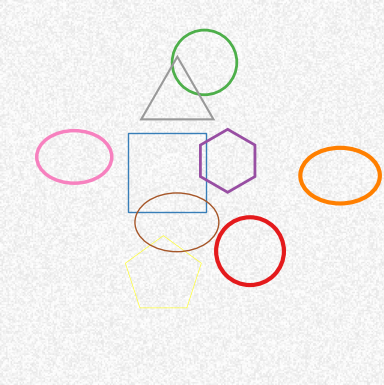[{"shape": "circle", "thickness": 3, "radius": 0.44, "center": [0.649, 0.348]}, {"shape": "square", "thickness": 1, "radius": 0.51, "center": [0.434, 0.553]}, {"shape": "circle", "thickness": 2, "radius": 0.42, "center": [0.531, 0.838]}, {"shape": "hexagon", "thickness": 2, "radius": 0.41, "center": [0.591, 0.582]}, {"shape": "oval", "thickness": 3, "radius": 0.52, "center": [0.883, 0.544]}, {"shape": "pentagon", "thickness": 0.5, "radius": 0.52, "center": [0.424, 0.284]}, {"shape": "oval", "thickness": 1, "radius": 0.54, "center": [0.459, 0.423]}, {"shape": "oval", "thickness": 2.5, "radius": 0.49, "center": [0.193, 0.592]}, {"shape": "triangle", "thickness": 1.5, "radius": 0.54, "center": [0.461, 0.744]}]